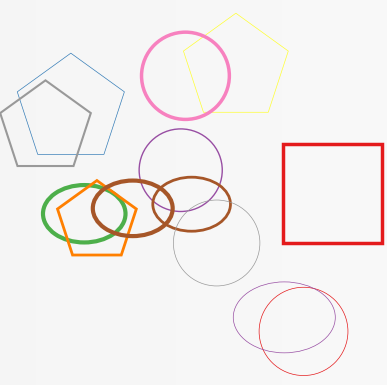[{"shape": "circle", "thickness": 0.5, "radius": 0.57, "center": [0.783, 0.139]}, {"shape": "square", "thickness": 2.5, "radius": 0.64, "center": [0.858, 0.497]}, {"shape": "pentagon", "thickness": 0.5, "radius": 0.73, "center": [0.183, 0.717]}, {"shape": "oval", "thickness": 3, "radius": 0.53, "center": [0.217, 0.445]}, {"shape": "oval", "thickness": 0.5, "radius": 0.66, "center": [0.734, 0.176]}, {"shape": "circle", "thickness": 1, "radius": 0.54, "center": [0.466, 0.558]}, {"shape": "pentagon", "thickness": 2, "radius": 0.53, "center": [0.25, 0.424]}, {"shape": "pentagon", "thickness": 0.5, "radius": 0.71, "center": [0.609, 0.823]}, {"shape": "oval", "thickness": 2, "radius": 0.5, "center": [0.495, 0.47]}, {"shape": "oval", "thickness": 3, "radius": 0.52, "center": [0.343, 0.459]}, {"shape": "circle", "thickness": 2.5, "radius": 0.57, "center": [0.479, 0.803]}, {"shape": "pentagon", "thickness": 1.5, "radius": 0.61, "center": [0.117, 0.668]}, {"shape": "circle", "thickness": 0.5, "radius": 0.56, "center": [0.559, 0.369]}]